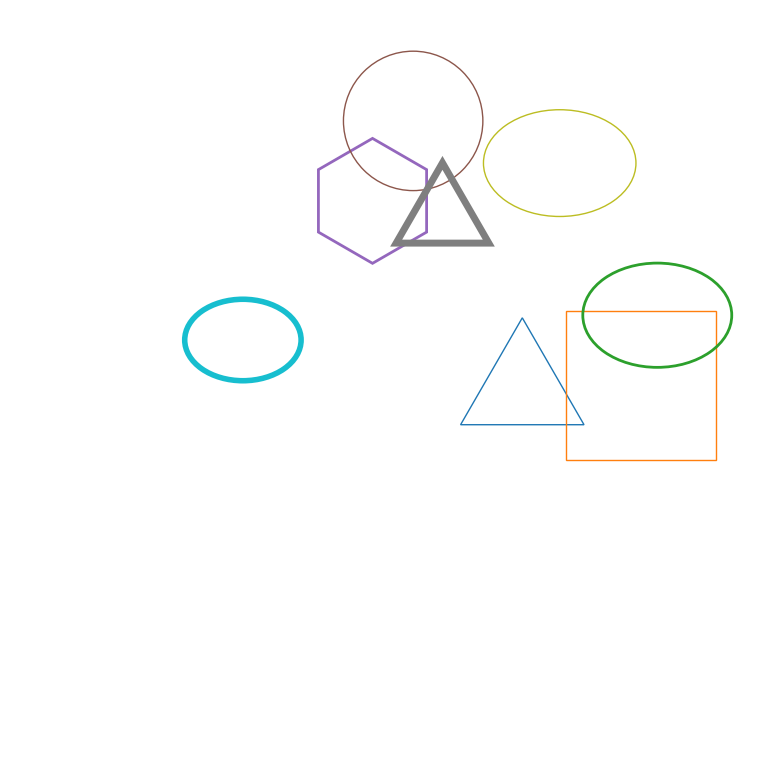[{"shape": "triangle", "thickness": 0.5, "radius": 0.46, "center": [0.678, 0.495]}, {"shape": "square", "thickness": 0.5, "radius": 0.49, "center": [0.833, 0.499]}, {"shape": "oval", "thickness": 1, "radius": 0.48, "center": [0.854, 0.591]}, {"shape": "hexagon", "thickness": 1, "radius": 0.41, "center": [0.484, 0.739]}, {"shape": "circle", "thickness": 0.5, "radius": 0.45, "center": [0.537, 0.843]}, {"shape": "triangle", "thickness": 2.5, "radius": 0.35, "center": [0.575, 0.719]}, {"shape": "oval", "thickness": 0.5, "radius": 0.5, "center": [0.727, 0.788]}, {"shape": "oval", "thickness": 2, "radius": 0.38, "center": [0.315, 0.558]}]